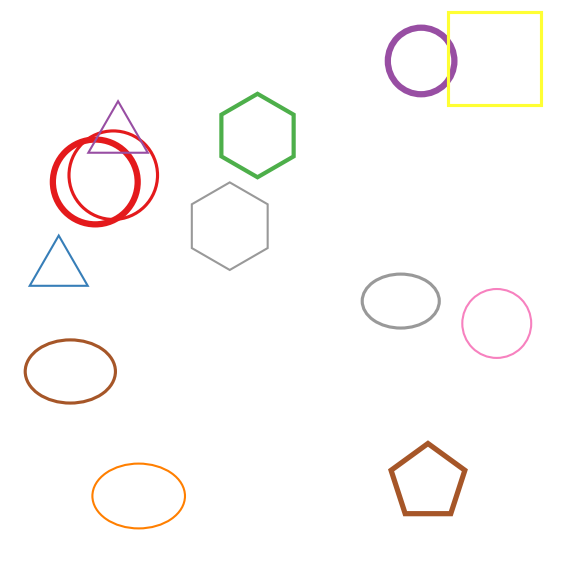[{"shape": "circle", "thickness": 1.5, "radius": 0.38, "center": [0.196, 0.696]}, {"shape": "circle", "thickness": 3, "radius": 0.37, "center": [0.165, 0.684]}, {"shape": "triangle", "thickness": 1, "radius": 0.29, "center": [0.102, 0.533]}, {"shape": "hexagon", "thickness": 2, "radius": 0.36, "center": [0.446, 0.764]}, {"shape": "triangle", "thickness": 1, "radius": 0.3, "center": [0.204, 0.764]}, {"shape": "circle", "thickness": 3, "radius": 0.29, "center": [0.729, 0.894]}, {"shape": "oval", "thickness": 1, "radius": 0.4, "center": [0.24, 0.14]}, {"shape": "square", "thickness": 1.5, "radius": 0.4, "center": [0.857, 0.898]}, {"shape": "pentagon", "thickness": 2.5, "radius": 0.34, "center": [0.741, 0.164]}, {"shape": "oval", "thickness": 1.5, "radius": 0.39, "center": [0.122, 0.356]}, {"shape": "circle", "thickness": 1, "radius": 0.3, "center": [0.86, 0.439]}, {"shape": "hexagon", "thickness": 1, "radius": 0.38, "center": [0.398, 0.608]}, {"shape": "oval", "thickness": 1.5, "radius": 0.33, "center": [0.694, 0.478]}]